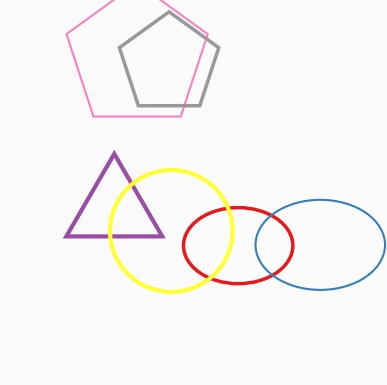[{"shape": "oval", "thickness": 2.5, "radius": 0.71, "center": [0.615, 0.362]}, {"shape": "oval", "thickness": 1.5, "radius": 0.84, "center": [0.827, 0.364]}, {"shape": "triangle", "thickness": 3, "radius": 0.71, "center": [0.295, 0.457]}, {"shape": "circle", "thickness": 3, "radius": 0.79, "center": [0.442, 0.4]}, {"shape": "pentagon", "thickness": 1.5, "radius": 0.96, "center": [0.354, 0.852]}, {"shape": "pentagon", "thickness": 2.5, "radius": 0.67, "center": [0.436, 0.834]}]